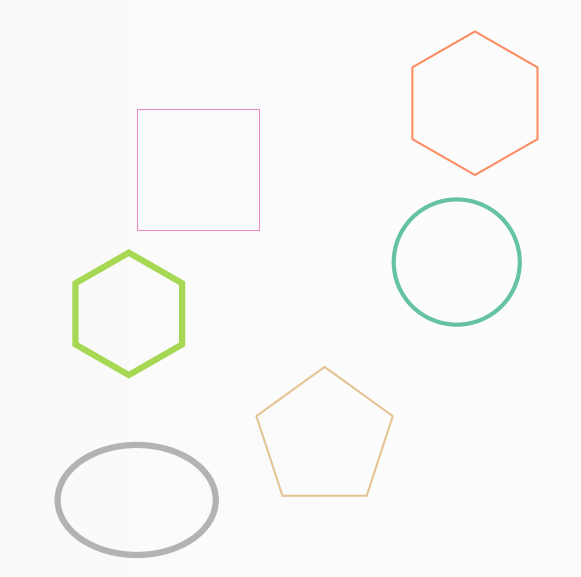[{"shape": "circle", "thickness": 2, "radius": 0.54, "center": [0.786, 0.545]}, {"shape": "hexagon", "thickness": 1, "radius": 0.62, "center": [0.817, 0.82]}, {"shape": "square", "thickness": 0.5, "radius": 0.52, "center": [0.341, 0.706]}, {"shape": "hexagon", "thickness": 3, "radius": 0.53, "center": [0.222, 0.456]}, {"shape": "pentagon", "thickness": 1, "radius": 0.62, "center": [0.558, 0.24]}, {"shape": "oval", "thickness": 3, "radius": 0.68, "center": [0.235, 0.133]}]